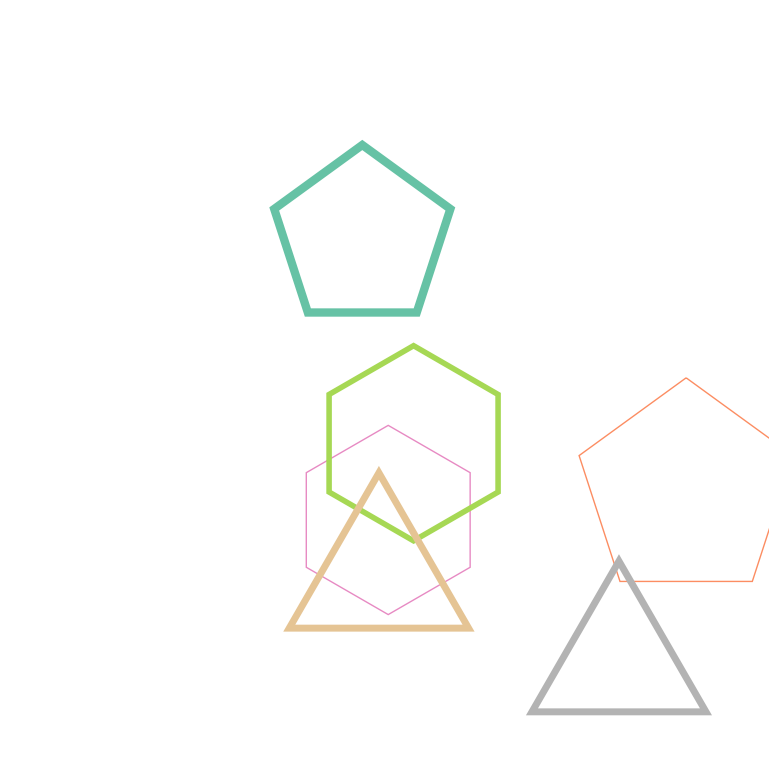[{"shape": "pentagon", "thickness": 3, "radius": 0.6, "center": [0.471, 0.691]}, {"shape": "pentagon", "thickness": 0.5, "radius": 0.73, "center": [0.891, 0.363]}, {"shape": "hexagon", "thickness": 0.5, "radius": 0.61, "center": [0.504, 0.325]}, {"shape": "hexagon", "thickness": 2, "radius": 0.63, "center": [0.537, 0.424]}, {"shape": "triangle", "thickness": 2.5, "radius": 0.67, "center": [0.492, 0.251]}, {"shape": "triangle", "thickness": 2.5, "radius": 0.65, "center": [0.804, 0.141]}]